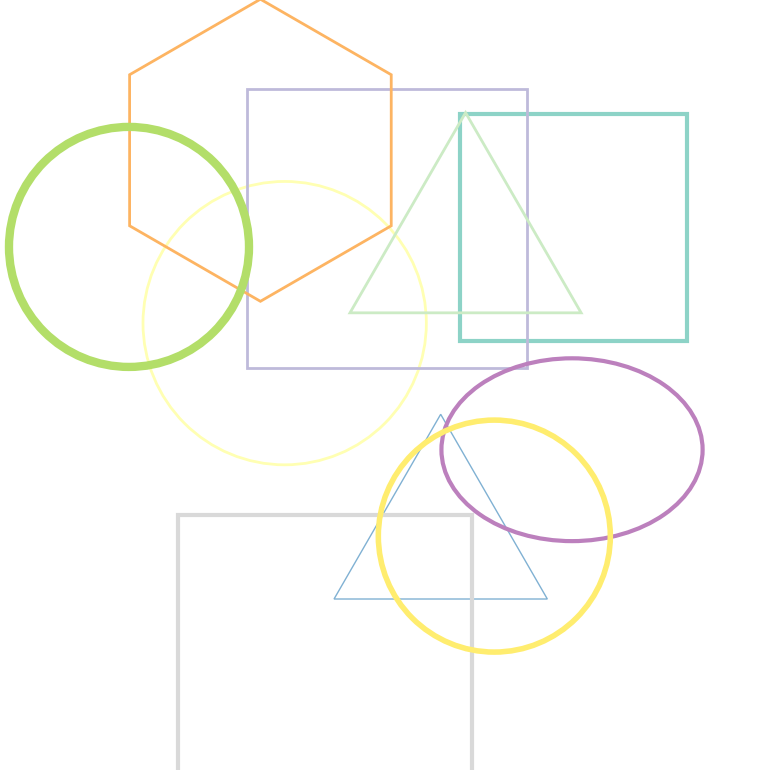[{"shape": "square", "thickness": 1.5, "radius": 0.73, "center": [0.745, 0.705]}, {"shape": "circle", "thickness": 1, "radius": 0.92, "center": [0.37, 0.58]}, {"shape": "square", "thickness": 1, "radius": 0.91, "center": [0.502, 0.703]}, {"shape": "triangle", "thickness": 0.5, "radius": 0.8, "center": [0.572, 0.302]}, {"shape": "hexagon", "thickness": 1, "radius": 0.98, "center": [0.338, 0.805]}, {"shape": "circle", "thickness": 3, "radius": 0.78, "center": [0.168, 0.679]}, {"shape": "square", "thickness": 1.5, "radius": 0.95, "center": [0.422, 0.14]}, {"shape": "oval", "thickness": 1.5, "radius": 0.85, "center": [0.743, 0.416]}, {"shape": "triangle", "thickness": 1, "radius": 0.87, "center": [0.605, 0.68]}, {"shape": "circle", "thickness": 2, "radius": 0.75, "center": [0.642, 0.304]}]